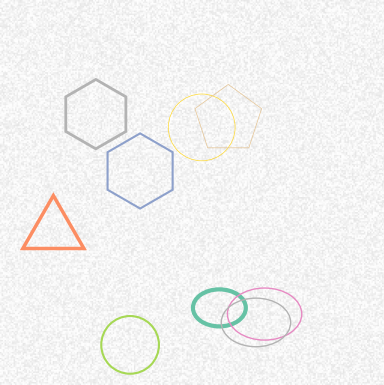[{"shape": "oval", "thickness": 3, "radius": 0.34, "center": [0.57, 0.2]}, {"shape": "triangle", "thickness": 2.5, "radius": 0.46, "center": [0.139, 0.4]}, {"shape": "hexagon", "thickness": 1.5, "radius": 0.49, "center": [0.364, 0.556]}, {"shape": "oval", "thickness": 1, "radius": 0.48, "center": [0.687, 0.184]}, {"shape": "circle", "thickness": 1.5, "radius": 0.37, "center": [0.338, 0.104]}, {"shape": "circle", "thickness": 0.5, "radius": 0.43, "center": [0.524, 0.669]}, {"shape": "pentagon", "thickness": 0.5, "radius": 0.45, "center": [0.593, 0.69]}, {"shape": "hexagon", "thickness": 2, "radius": 0.45, "center": [0.249, 0.704]}, {"shape": "oval", "thickness": 1, "radius": 0.45, "center": [0.665, 0.162]}]